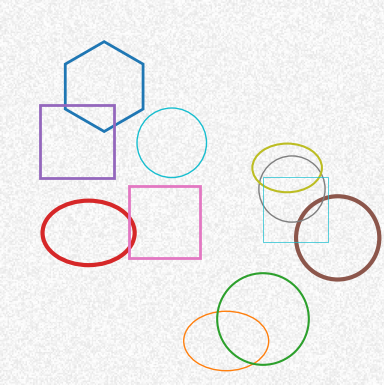[{"shape": "hexagon", "thickness": 2, "radius": 0.58, "center": [0.271, 0.775]}, {"shape": "oval", "thickness": 1, "radius": 0.55, "center": [0.588, 0.114]}, {"shape": "circle", "thickness": 1.5, "radius": 0.6, "center": [0.683, 0.171]}, {"shape": "oval", "thickness": 3, "radius": 0.6, "center": [0.23, 0.395]}, {"shape": "square", "thickness": 2, "radius": 0.48, "center": [0.2, 0.632]}, {"shape": "circle", "thickness": 3, "radius": 0.54, "center": [0.877, 0.382]}, {"shape": "square", "thickness": 2, "radius": 0.47, "center": [0.427, 0.423]}, {"shape": "circle", "thickness": 1, "radius": 0.43, "center": [0.758, 0.509]}, {"shape": "oval", "thickness": 1.5, "radius": 0.45, "center": [0.746, 0.564]}, {"shape": "square", "thickness": 0.5, "radius": 0.42, "center": [0.766, 0.456]}, {"shape": "circle", "thickness": 1, "radius": 0.45, "center": [0.446, 0.629]}]